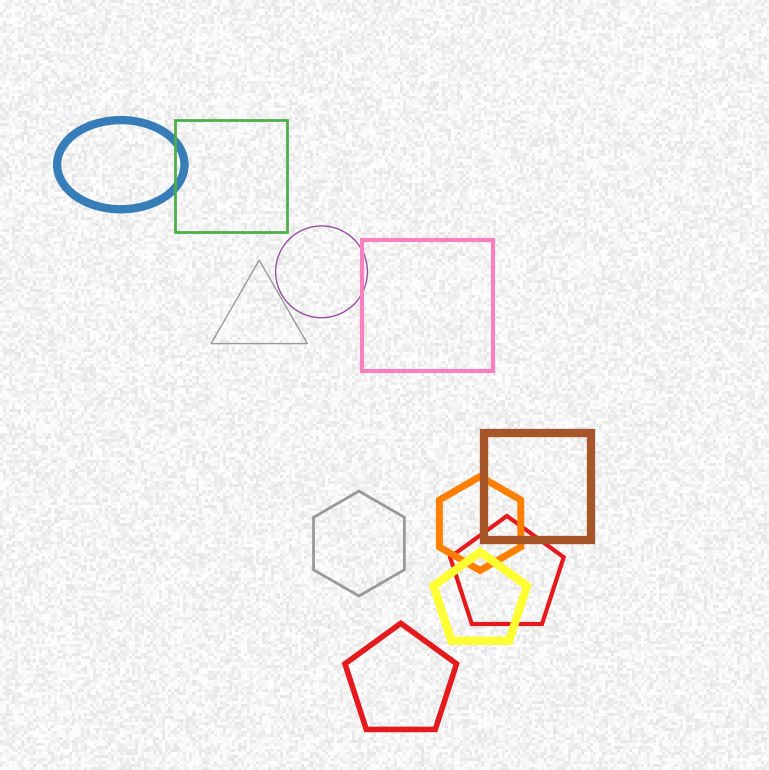[{"shape": "pentagon", "thickness": 2, "radius": 0.38, "center": [0.52, 0.114]}, {"shape": "pentagon", "thickness": 1.5, "radius": 0.39, "center": [0.658, 0.252]}, {"shape": "oval", "thickness": 3, "radius": 0.41, "center": [0.157, 0.786]}, {"shape": "square", "thickness": 1, "radius": 0.36, "center": [0.3, 0.772]}, {"shape": "circle", "thickness": 0.5, "radius": 0.3, "center": [0.418, 0.647]}, {"shape": "hexagon", "thickness": 2.5, "radius": 0.31, "center": [0.623, 0.32]}, {"shape": "pentagon", "thickness": 3, "radius": 0.32, "center": [0.624, 0.219]}, {"shape": "square", "thickness": 3, "radius": 0.35, "center": [0.698, 0.368]}, {"shape": "square", "thickness": 1.5, "radius": 0.43, "center": [0.555, 0.604]}, {"shape": "hexagon", "thickness": 1, "radius": 0.34, "center": [0.466, 0.294]}, {"shape": "triangle", "thickness": 0.5, "radius": 0.36, "center": [0.337, 0.59]}]